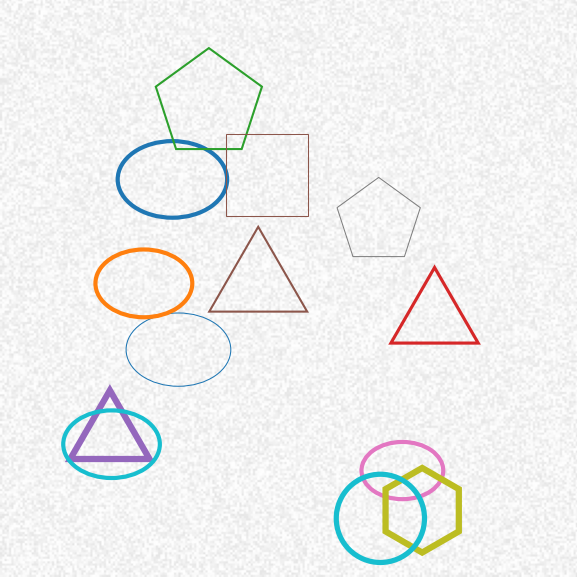[{"shape": "oval", "thickness": 0.5, "radius": 0.45, "center": [0.309, 0.394]}, {"shape": "oval", "thickness": 2, "radius": 0.47, "center": [0.299, 0.688]}, {"shape": "oval", "thickness": 2, "radius": 0.42, "center": [0.249, 0.508]}, {"shape": "pentagon", "thickness": 1, "radius": 0.48, "center": [0.362, 0.819]}, {"shape": "triangle", "thickness": 1.5, "radius": 0.44, "center": [0.752, 0.449]}, {"shape": "triangle", "thickness": 3, "radius": 0.4, "center": [0.19, 0.244]}, {"shape": "triangle", "thickness": 1, "radius": 0.49, "center": [0.447, 0.508]}, {"shape": "square", "thickness": 0.5, "radius": 0.35, "center": [0.462, 0.696]}, {"shape": "oval", "thickness": 2, "radius": 0.35, "center": [0.697, 0.184]}, {"shape": "pentagon", "thickness": 0.5, "radius": 0.38, "center": [0.656, 0.616]}, {"shape": "hexagon", "thickness": 3, "radius": 0.37, "center": [0.731, 0.116]}, {"shape": "circle", "thickness": 2.5, "radius": 0.38, "center": [0.659, 0.102]}, {"shape": "oval", "thickness": 2, "radius": 0.42, "center": [0.193, 0.23]}]